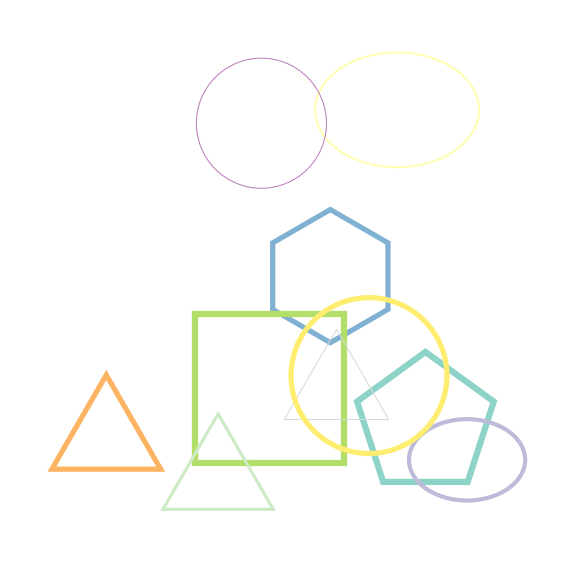[{"shape": "pentagon", "thickness": 3, "radius": 0.62, "center": [0.737, 0.265]}, {"shape": "oval", "thickness": 1, "radius": 0.71, "center": [0.688, 0.809]}, {"shape": "oval", "thickness": 2, "radius": 0.5, "center": [0.809, 0.203]}, {"shape": "hexagon", "thickness": 2.5, "radius": 0.58, "center": [0.572, 0.521]}, {"shape": "triangle", "thickness": 2.5, "radius": 0.54, "center": [0.184, 0.241]}, {"shape": "square", "thickness": 3, "radius": 0.64, "center": [0.466, 0.326]}, {"shape": "triangle", "thickness": 0.5, "radius": 0.52, "center": [0.583, 0.325]}, {"shape": "circle", "thickness": 0.5, "radius": 0.56, "center": [0.453, 0.786]}, {"shape": "triangle", "thickness": 1.5, "radius": 0.55, "center": [0.378, 0.172]}, {"shape": "circle", "thickness": 2.5, "radius": 0.67, "center": [0.639, 0.349]}]